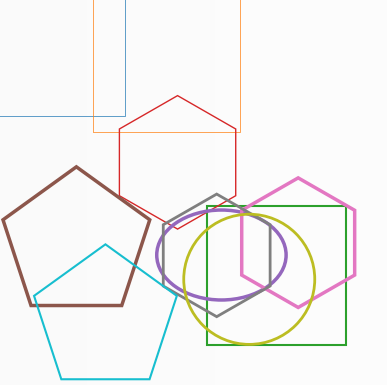[{"shape": "square", "thickness": 0.5, "radius": 0.81, "center": [0.16, 0.861]}, {"shape": "square", "thickness": 0.5, "radius": 0.95, "center": [0.431, 0.846]}, {"shape": "square", "thickness": 1.5, "radius": 0.9, "center": [0.714, 0.285]}, {"shape": "hexagon", "thickness": 1, "radius": 0.87, "center": [0.458, 0.578]}, {"shape": "oval", "thickness": 2.5, "radius": 0.83, "center": [0.571, 0.338]}, {"shape": "pentagon", "thickness": 2.5, "radius": 1.0, "center": [0.197, 0.368]}, {"shape": "hexagon", "thickness": 2.5, "radius": 0.84, "center": [0.77, 0.37]}, {"shape": "hexagon", "thickness": 2, "radius": 0.8, "center": [0.559, 0.337]}, {"shape": "circle", "thickness": 2, "radius": 0.85, "center": [0.643, 0.275]}, {"shape": "pentagon", "thickness": 1.5, "radius": 0.97, "center": [0.272, 0.172]}]